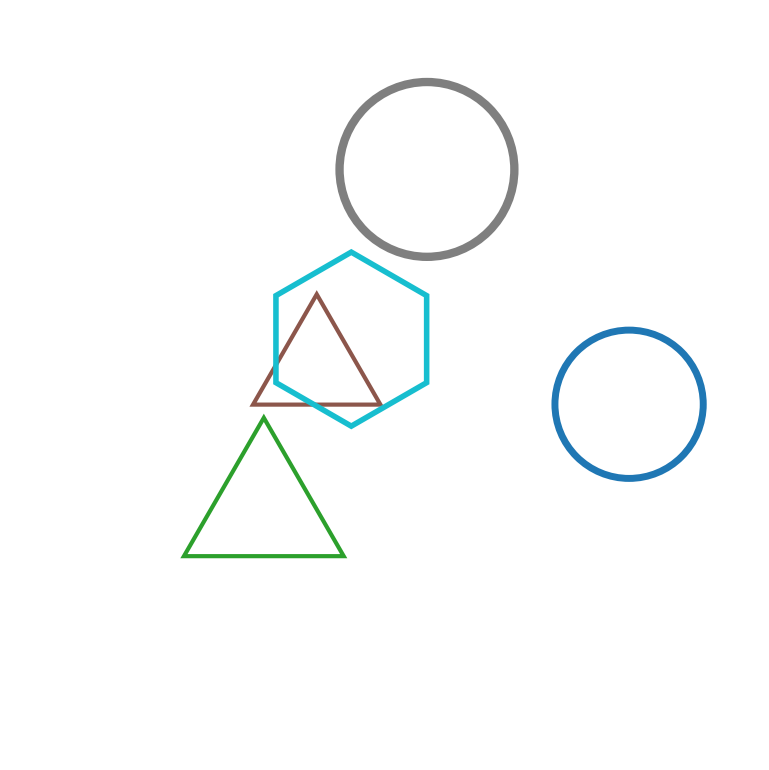[{"shape": "circle", "thickness": 2.5, "radius": 0.48, "center": [0.817, 0.475]}, {"shape": "triangle", "thickness": 1.5, "radius": 0.6, "center": [0.343, 0.338]}, {"shape": "triangle", "thickness": 1.5, "radius": 0.48, "center": [0.411, 0.522]}, {"shape": "circle", "thickness": 3, "radius": 0.57, "center": [0.554, 0.78]}, {"shape": "hexagon", "thickness": 2, "radius": 0.57, "center": [0.456, 0.56]}]